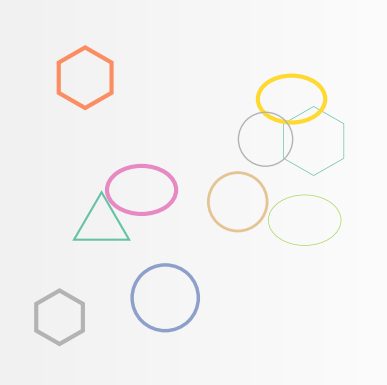[{"shape": "triangle", "thickness": 1.5, "radius": 0.41, "center": [0.262, 0.419]}, {"shape": "hexagon", "thickness": 0.5, "radius": 0.45, "center": [0.81, 0.634]}, {"shape": "hexagon", "thickness": 3, "radius": 0.39, "center": [0.22, 0.798]}, {"shape": "circle", "thickness": 2.5, "radius": 0.43, "center": [0.426, 0.226]}, {"shape": "oval", "thickness": 3, "radius": 0.45, "center": [0.365, 0.507]}, {"shape": "oval", "thickness": 0.5, "radius": 0.47, "center": [0.786, 0.428]}, {"shape": "oval", "thickness": 3, "radius": 0.43, "center": [0.752, 0.743]}, {"shape": "circle", "thickness": 2, "radius": 0.38, "center": [0.614, 0.476]}, {"shape": "hexagon", "thickness": 3, "radius": 0.35, "center": [0.154, 0.176]}, {"shape": "circle", "thickness": 1, "radius": 0.35, "center": [0.685, 0.638]}]